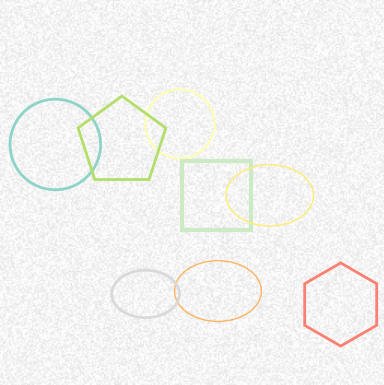[{"shape": "circle", "thickness": 2, "radius": 0.59, "center": [0.144, 0.625]}, {"shape": "circle", "thickness": 1.5, "radius": 0.45, "center": [0.467, 0.678]}, {"shape": "hexagon", "thickness": 2, "radius": 0.54, "center": [0.885, 0.209]}, {"shape": "oval", "thickness": 1, "radius": 0.56, "center": [0.566, 0.244]}, {"shape": "pentagon", "thickness": 2, "radius": 0.6, "center": [0.317, 0.631]}, {"shape": "oval", "thickness": 2, "radius": 0.44, "center": [0.378, 0.236]}, {"shape": "square", "thickness": 3, "radius": 0.45, "center": [0.562, 0.492]}, {"shape": "oval", "thickness": 1, "radius": 0.57, "center": [0.701, 0.492]}]